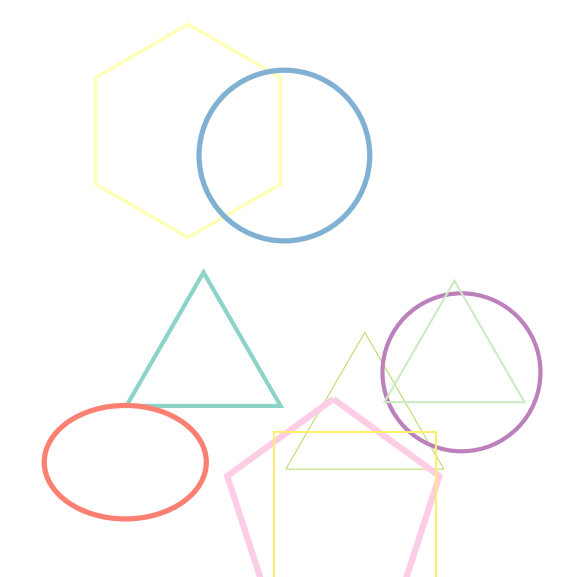[{"shape": "triangle", "thickness": 2, "radius": 0.77, "center": [0.352, 0.373]}, {"shape": "hexagon", "thickness": 1.5, "radius": 0.92, "center": [0.326, 0.772]}, {"shape": "oval", "thickness": 2.5, "radius": 0.7, "center": [0.217, 0.199]}, {"shape": "circle", "thickness": 2.5, "radius": 0.74, "center": [0.492, 0.73]}, {"shape": "triangle", "thickness": 0.5, "radius": 0.79, "center": [0.632, 0.266]}, {"shape": "pentagon", "thickness": 3, "radius": 0.97, "center": [0.577, 0.115]}, {"shape": "circle", "thickness": 2, "radius": 0.68, "center": [0.799, 0.354]}, {"shape": "triangle", "thickness": 1, "radius": 0.7, "center": [0.787, 0.373]}, {"shape": "square", "thickness": 1, "radius": 0.7, "center": [0.615, 0.111]}]